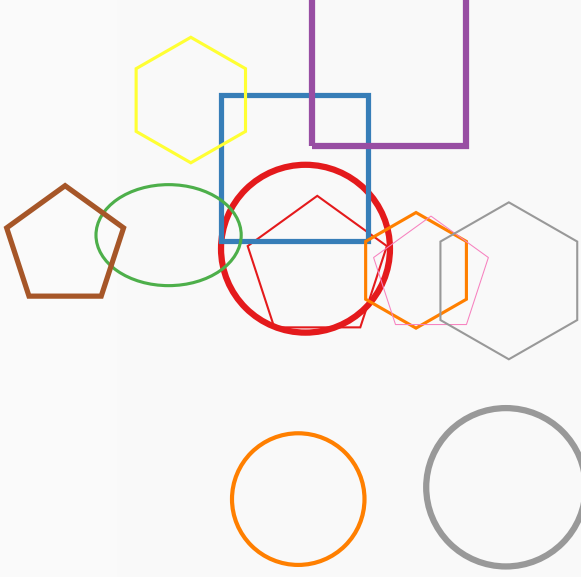[{"shape": "circle", "thickness": 3, "radius": 0.73, "center": [0.526, 0.568]}, {"shape": "pentagon", "thickness": 1, "radius": 0.63, "center": [0.546, 0.534]}, {"shape": "square", "thickness": 2.5, "radius": 0.63, "center": [0.507, 0.708]}, {"shape": "oval", "thickness": 1.5, "radius": 0.62, "center": [0.29, 0.592]}, {"shape": "square", "thickness": 3, "radius": 0.66, "center": [0.67, 0.878]}, {"shape": "hexagon", "thickness": 1.5, "radius": 0.5, "center": [0.716, 0.531]}, {"shape": "circle", "thickness": 2, "radius": 0.57, "center": [0.513, 0.135]}, {"shape": "hexagon", "thickness": 1.5, "radius": 0.54, "center": [0.328, 0.826]}, {"shape": "pentagon", "thickness": 2.5, "radius": 0.53, "center": [0.112, 0.572]}, {"shape": "pentagon", "thickness": 0.5, "radius": 0.52, "center": [0.741, 0.521]}, {"shape": "hexagon", "thickness": 1, "radius": 0.68, "center": [0.875, 0.513]}, {"shape": "circle", "thickness": 3, "radius": 0.69, "center": [0.87, 0.155]}]